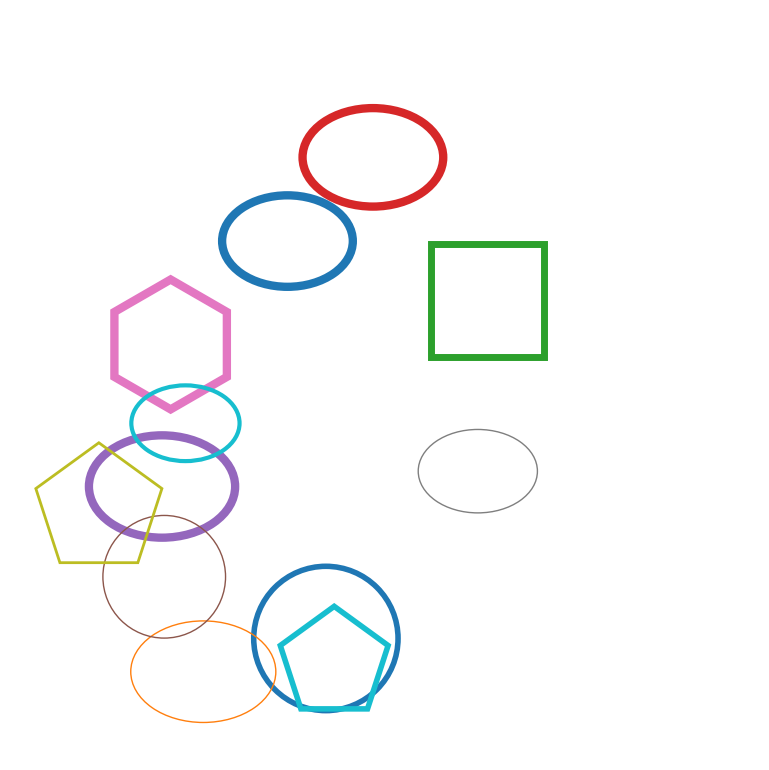[{"shape": "circle", "thickness": 2, "radius": 0.47, "center": [0.423, 0.171]}, {"shape": "oval", "thickness": 3, "radius": 0.42, "center": [0.373, 0.687]}, {"shape": "oval", "thickness": 0.5, "radius": 0.47, "center": [0.264, 0.128]}, {"shape": "square", "thickness": 2.5, "radius": 0.37, "center": [0.634, 0.61]}, {"shape": "oval", "thickness": 3, "radius": 0.46, "center": [0.484, 0.796]}, {"shape": "oval", "thickness": 3, "radius": 0.47, "center": [0.21, 0.368]}, {"shape": "circle", "thickness": 0.5, "radius": 0.4, "center": [0.213, 0.251]}, {"shape": "hexagon", "thickness": 3, "radius": 0.42, "center": [0.222, 0.553]}, {"shape": "oval", "thickness": 0.5, "radius": 0.39, "center": [0.621, 0.388]}, {"shape": "pentagon", "thickness": 1, "radius": 0.43, "center": [0.128, 0.339]}, {"shape": "oval", "thickness": 1.5, "radius": 0.35, "center": [0.241, 0.45]}, {"shape": "pentagon", "thickness": 2, "radius": 0.37, "center": [0.434, 0.139]}]